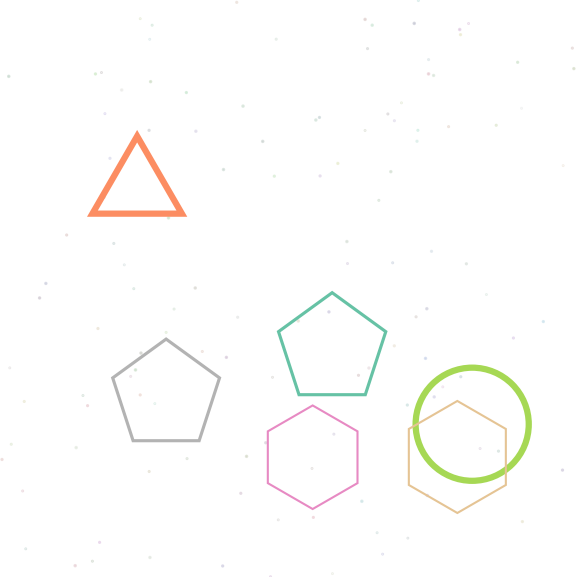[{"shape": "pentagon", "thickness": 1.5, "radius": 0.49, "center": [0.575, 0.395]}, {"shape": "triangle", "thickness": 3, "radius": 0.45, "center": [0.237, 0.674]}, {"shape": "hexagon", "thickness": 1, "radius": 0.45, "center": [0.541, 0.207]}, {"shape": "circle", "thickness": 3, "radius": 0.49, "center": [0.818, 0.265]}, {"shape": "hexagon", "thickness": 1, "radius": 0.48, "center": [0.792, 0.208]}, {"shape": "pentagon", "thickness": 1.5, "radius": 0.49, "center": [0.288, 0.315]}]